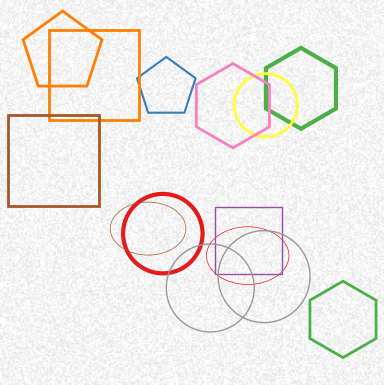[{"shape": "oval", "thickness": 0.5, "radius": 0.54, "center": [0.643, 0.336]}, {"shape": "circle", "thickness": 3, "radius": 0.52, "center": [0.423, 0.393]}, {"shape": "pentagon", "thickness": 1.5, "radius": 0.4, "center": [0.432, 0.772]}, {"shape": "hexagon", "thickness": 2, "radius": 0.5, "center": [0.891, 0.17]}, {"shape": "hexagon", "thickness": 3, "radius": 0.53, "center": [0.782, 0.771]}, {"shape": "square", "thickness": 1, "radius": 0.44, "center": [0.645, 0.376]}, {"shape": "pentagon", "thickness": 2, "radius": 0.54, "center": [0.163, 0.864]}, {"shape": "square", "thickness": 2, "radius": 0.58, "center": [0.245, 0.804]}, {"shape": "circle", "thickness": 2, "radius": 0.41, "center": [0.69, 0.727]}, {"shape": "oval", "thickness": 0.5, "radius": 0.49, "center": [0.385, 0.406]}, {"shape": "square", "thickness": 2, "radius": 0.59, "center": [0.138, 0.584]}, {"shape": "hexagon", "thickness": 2, "radius": 0.55, "center": [0.605, 0.725]}, {"shape": "circle", "thickness": 1, "radius": 0.57, "center": [0.546, 0.252]}, {"shape": "circle", "thickness": 1, "radius": 0.6, "center": [0.686, 0.281]}]